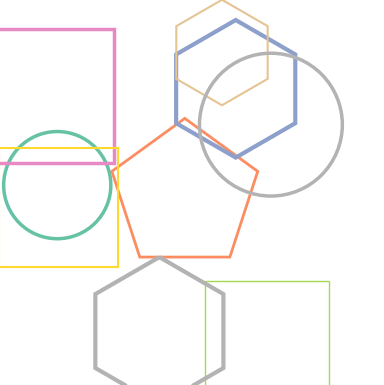[{"shape": "circle", "thickness": 2.5, "radius": 0.7, "center": [0.149, 0.519]}, {"shape": "pentagon", "thickness": 2, "radius": 1.0, "center": [0.48, 0.493]}, {"shape": "hexagon", "thickness": 3, "radius": 0.89, "center": [0.612, 0.769]}, {"shape": "square", "thickness": 2.5, "radius": 0.87, "center": [0.121, 0.751]}, {"shape": "square", "thickness": 1, "radius": 0.81, "center": [0.693, 0.108]}, {"shape": "square", "thickness": 1.5, "radius": 0.77, "center": [0.151, 0.461]}, {"shape": "hexagon", "thickness": 1.5, "radius": 0.68, "center": [0.577, 0.864]}, {"shape": "circle", "thickness": 2.5, "radius": 0.93, "center": [0.704, 0.676]}, {"shape": "hexagon", "thickness": 3, "radius": 0.96, "center": [0.414, 0.14]}]